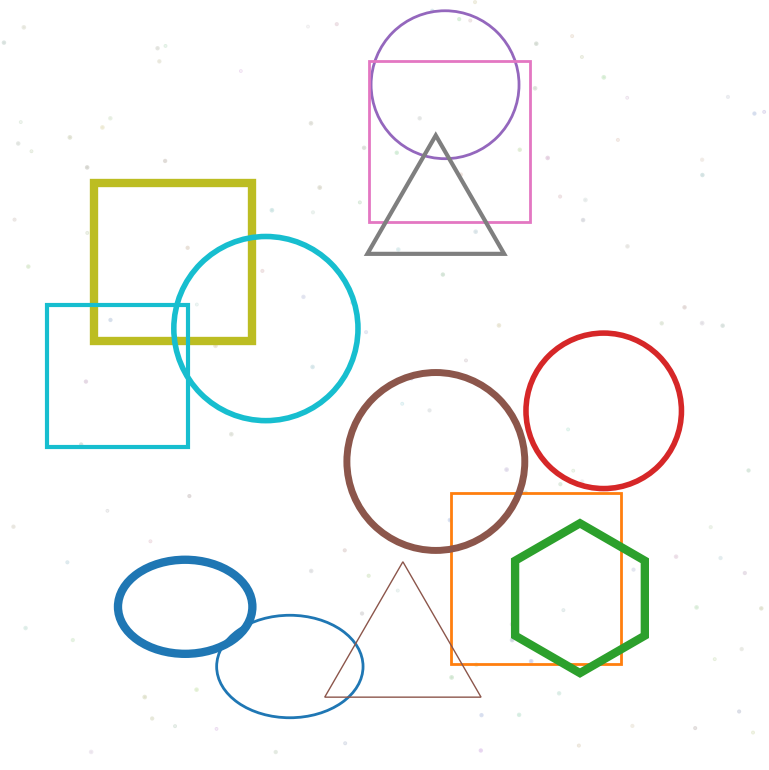[{"shape": "oval", "thickness": 1, "radius": 0.48, "center": [0.376, 0.134]}, {"shape": "oval", "thickness": 3, "radius": 0.44, "center": [0.24, 0.212]}, {"shape": "square", "thickness": 1, "radius": 0.55, "center": [0.696, 0.249]}, {"shape": "hexagon", "thickness": 3, "radius": 0.49, "center": [0.753, 0.223]}, {"shape": "circle", "thickness": 2, "radius": 0.5, "center": [0.784, 0.466]}, {"shape": "circle", "thickness": 1, "radius": 0.48, "center": [0.578, 0.89]}, {"shape": "triangle", "thickness": 0.5, "radius": 0.59, "center": [0.523, 0.153]}, {"shape": "circle", "thickness": 2.5, "radius": 0.58, "center": [0.566, 0.401]}, {"shape": "square", "thickness": 1, "radius": 0.52, "center": [0.584, 0.816]}, {"shape": "triangle", "thickness": 1.5, "radius": 0.51, "center": [0.566, 0.722]}, {"shape": "square", "thickness": 3, "radius": 0.51, "center": [0.224, 0.66]}, {"shape": "square", "thickness": 1.5, "radius": 0.46, "center": [0.152, 0.512]}, {"shape": "circle", "thickness": 2, "radius": 0.6, "center": [0.345, 0.573]}]